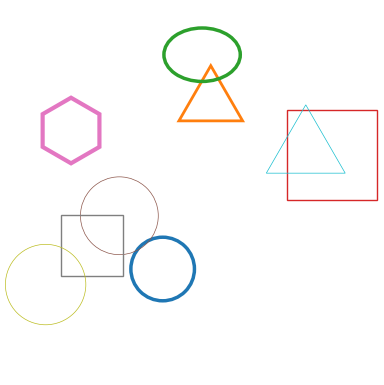[{"shape": "circle", "thickness": 2.5, "radius": 0.41, "center": [0.423, 0.301]}, {"shape": "triangle", "thickness": 2, "radius": 0.48, "center": [0.547, 0.734]}, {"shape": "oval", "thickness": 2.5, "radius": 0.5, "center": [0.525, 0.858]}, {"shape": "square", "thickness": 1, "radius": 0.58, "center": [0.862, 0.597]}, {"shape": "circle", "thickness": 0.5, "radius": 0.51, "center": [0.31, 0.44]}, {"shape": "hexagon", "thickness": 3, "radius": 0.43, "center": [0.184, 0.661]}, {"shape": "square", "thickness": 1, "radius": 0.4, "center": [0.239, 0.362]}, {"shape": "circle", "thickness": 0.5, "radius": 0.52, "center": [0.118, 0.261]}, {"shape": "triangle", "thickness": 0.5, "radius": 0.59, "center": [0.794, 0.609]}]